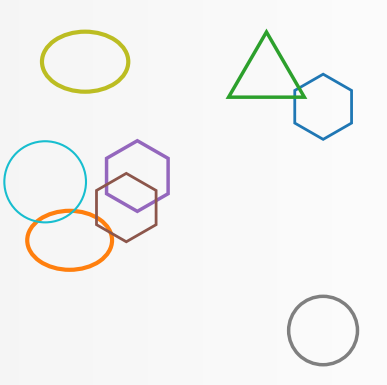[{"shape": "hexagon", "thickness": 2, "radius": 0.42, "center": [0.834, 0.723]}, {"shape": "oval", "thickness": 3, "radius": 0.55, "center": [0.18, 0.376]}, {"shape": "triangle", "thickness": 2.5, "radius": 0.56, "center": [0.688, 0.804]}, {"shape": "hexagon", "thickness": 2.5, "radius": 0.46, "center": [0.354, 0.543]}, {"shape": "hexagon", "thickness": 2, "radius": 0.44, "center": [0.326, 0.461]}, {"shape": "circle", "thickness": 2.5, "radius": 0.44, "center": [0.834, 0.141]}, {"shape": "oval", "thickness": 3, "radius": 0.56, "center": [0.22, 0.84]}, {"shape": "circle", "thickness": 1.5, "radius": 0.53, "center": [0.117, 0.528]}]